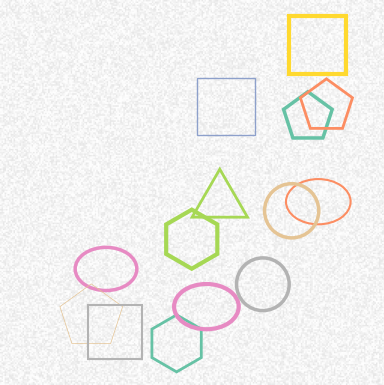[{"shape": "pentagon", "thickness": 2.5, "radius": 0.33, "center": [0.8, 0.695]}, {"shape": "hexagon", "thickness": 2, "radius": 0.37, "center": [0.459, 0.108]}, {"shape": "oval", "thickness": 1.5, "radius": 0.42, "center": [0.827, 0.476]}, {"shape": "pentagon", "thickness": 2, "radius": 0.36, "center": [0.848, 0.724]}, {"shape": "square", "thickness": 1, "radius": 0.38, "center": [0.587, 0.723]}, {"shape": "oval", "thickness": 2.5, "radius": 0.4, "center": [0.275, 0.301]}, {"shape": "oval", "thickness": 3, "radius": 0.42, "center": [0.536, 0.204]}, {"shape": "triangle", "thickness": 2, "radius": 0.42, "center": [0.571, 0.477]}, {"shape": "hexagon", "thickness": 3, "radius": 0.38, "center": [0.498, 0.379]}, {"shape": "square", "thickness": 3, "radius": 0.37, "center": [0.825, 0.884]}, {"shape": "circle", "thickness": 2.5, "radius": 0.35, "center": [0.758, 0.452]}, {"shape": "pentagon", "thickness": 0.5, "radius": 0.43, "center": [0.237, 0.177]}, {"shape": "circle", "thickness": 2.5, "radius": 0.34, "center": [0.683, 0.262]}, {"shape": "square", "thickness": 1.5, "radius": 0.35, "center": [0.298, 0.137]}]